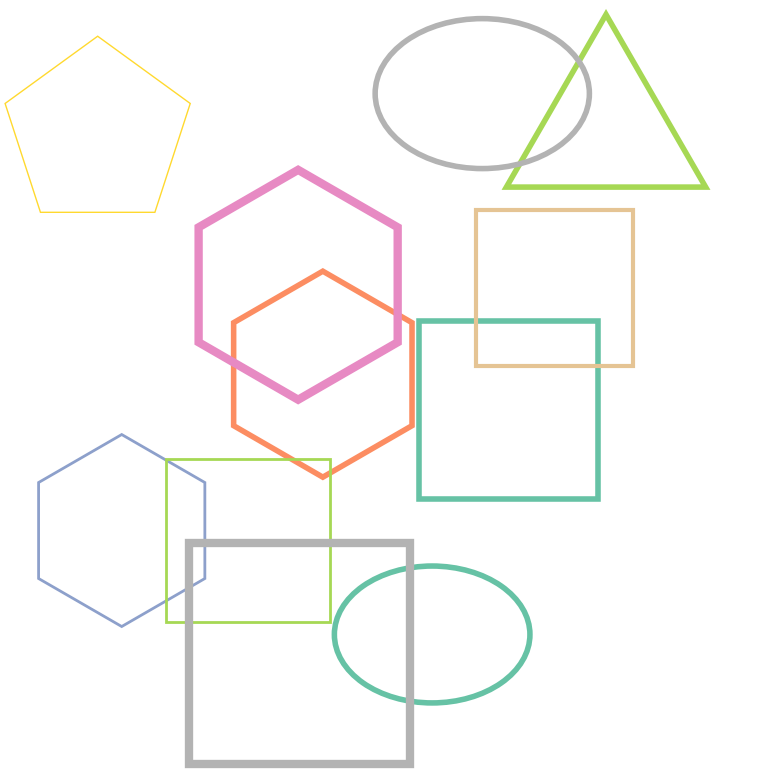[{"shape": "square", "thickness": 2, "radius": 0.58, "center": [0.66, 0.467]}, {"shape": "oval", "thickness": 2, "radius": 0.63, "center": [0.561, 0.176]}, {"shape": "hexagon", "thickness": 2, "radius": 0.67, "center": [0.419, 0.514]}, {"shape": "hexagon", "thickness": 1, "radius": 0.62, "center": [0.158, 0.311]}, {"shape": "hexagon", "thickness": 3, "radius": 0.75, "center": [0.387, 0.63]}, {"shape": "triangle", "thickness": 2, "radius": 0.75, "center": [0.787, 0.832]}, {"shape": "square", "thickness": 1, "radius": 0.53, "center": [0.322, 0.298]}, {"shape": "pentagon", "thickness": 0.5, "radius": 0.63, "center": [0.127, 0.827]}, {"shape": "square", "thickness": 1.5, "radius": 0.51, "center": [0.72, 0.626]}, {"shape": "square", "thickness": 3, "radius": 0.72, "center": [0.389, 0.151]}, {"shape": "oval", "thickness": 2, "radius": 0.7, "center": [0.626, 0.878]}]